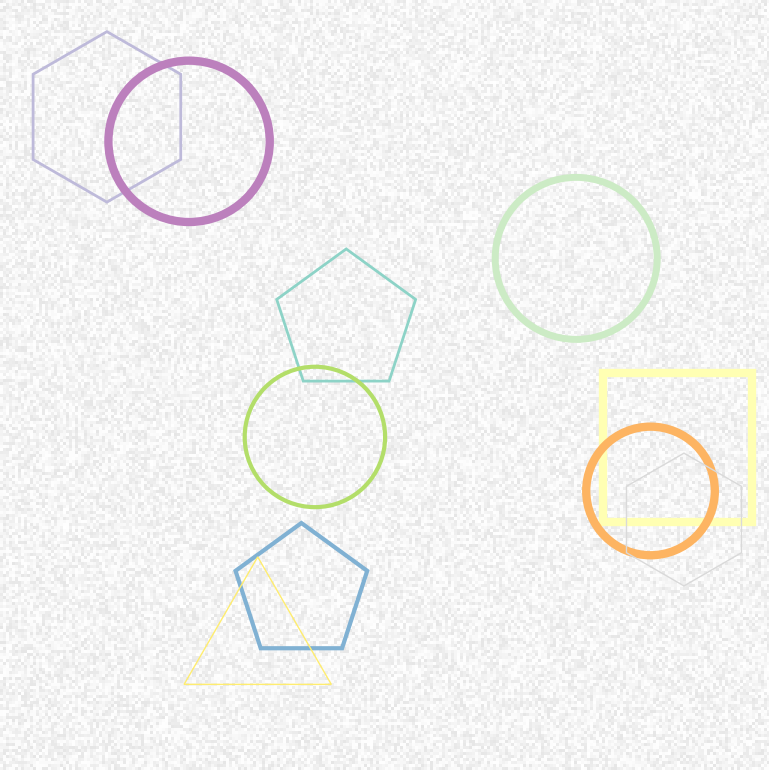[{"shape": "pentagon", "thickness": 1, "radius": 0.47, "center": [0.45, 0.582]}, {"shape": "square", "thickness": 3, "radius": 0.48, "center": [0.88, 0.419]}, {"shape": "hexagon", "thickness": 1, "radius": 0.55, "center": [0.139, 0.848]}, {"shape": "pentagon", "thickness": 1.5, "radius": 0.45, "center": [0.391, 0.231]}, {"shape": "circle", "thickness": 3, "radius": 0.42, "center": [0.845, 0.362]}, {"shape": "circle", "thickness": 1.5, "radius": 0.46, "center": [0.409, 0.433]}, {"shape": "hexagon", "thickness": 0.5, "radius": 0.43, "center": [0.888, 0.325]}, {"shape": "circle", "thickness": 3, "radius": 0.52, "center": [0.246, 0.816]}, {"shape": "circle", "thickness": 2.5, "radius": 0.53, "center": [0.748, 0.664]}, {"shape": "triangle", "thickness": 0.5, "radius": 0.55, "center": [0.335, 0.166]}]